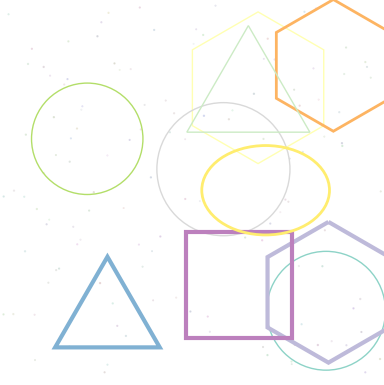[{"shape": "circle", "thickness": 1, "radius": 0.77, "center": [0.847, 0.193]}, {"shape": "hexagon", "thickness": 1, "radius": 0.98, "center": [0.67, 0.772]}, {"shape": "hexagon", "thickness": 3, "radius": 0.91, "center": [0.853, 0.241]}, {"shape": "triangle", "thickness": 3, "radius": 0.78, "center": [0.279, 0.176]}, {"shape": "hexagon", "thickness": 2, "radius": 0.86, "center": [0.866, 0.83]}, {"shape": "circle", "thickness": 1, "radius": 0.72, "center": [0.227, 0.64]}, {"shape": "circle", "thickness": 1, "radius": 0.86, "center": [0.58, 0.561]}, {"shape": "square", "thickness": 3, "radius": 0.69, "center": [0.621, 0.259]}, {"shape": "triangle", "thickness": 1, "radius": 0.92, "center": [0.645, 0.749]}, {"shape": "oval", "thickness": 2, "radius": 0.83, "center": [0.69, 0.506]}]